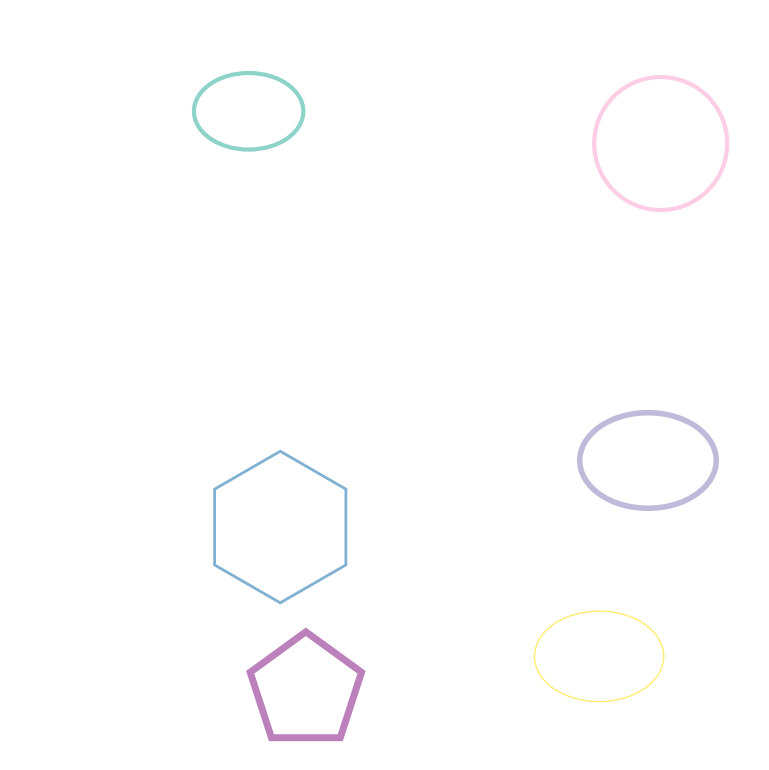[{"shape": "oval", "thickness": 1.5, "radius": 0.36, "center": [0.323, 0.855]}, {"shape": "oval", "thickness": 2, "radius": 0.44, "center": [0.842, 0.402]}, {"shape": "hexagon", "thickness": 1, "radius": 0.49, "center": [0.364, 0.316]}, {"shape": "circle", "thickness": 1.5, "radius": 0.43, "center": [0.858, 0.814]}, {"shape": "pentagon", "thickness": 2.5, "radius": 0.38, "center": [0.397, 0.103]}, {"shape": "oval", "thickness": 0.5, "radius": 0.42, "center": [0.778, 0.148]}]